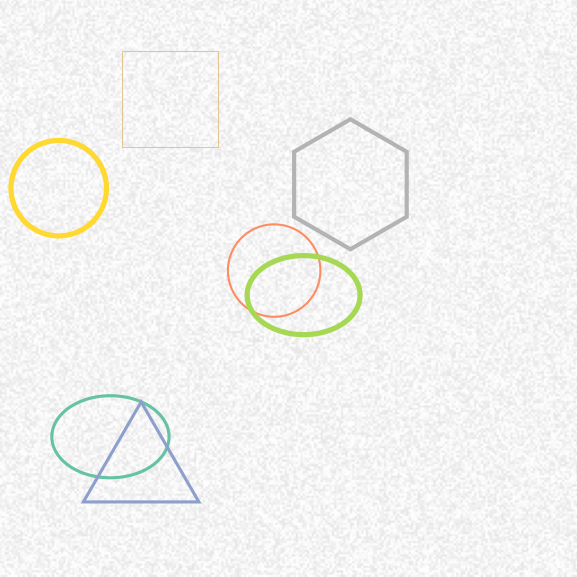[{"shape": "oval", "thickness": 1.5, "radius": 0.51, "center": [0.191, 0.243]}, {"shape": "circle", "thickness": 1, "radius": 0.4, "center": [0.475, 0.531]}, {"shape": "triangle", "thickness": 1.5, "radius": 0.58, "center": [0.244, 0.188]}, {"shape": "oval", "thickness": 2.5, "radius": 0.49, "center": [0.526, 0.488]}, {"shape": "circle", "thickness": 2.5, "radius": 0.41, "center": [0.102, 0.673]}, {"shape": "square", "thickness": 0.5, "radius": 0.42, "center": [0.294, 0.827]}, {"shape": "hexagon", "thickness": 2, "radius": 0.56, "center": [0.607, 0.68]}]